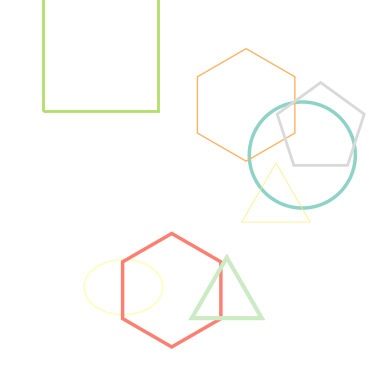[{"shape": "circle", "thickness": 2.5, "radius": 0.69, "center": [0.785, 0.597]}, {"shape": "oval", "thickness": 1, "radius": 0.51, "center": [0.321, 0.254]}, {"shape": "hexagon", "thickness": 2.5, "radius": 0.74, "center": [0.446, 0.246]}, {"shape": "hexagon", "thickness": 1, "radius": 0.73, "center": [0.639, 0.727]}, {"shape": "square", "thickness": 2, "radius": 0.75, "center": [0.261, 0.861]}, {"shape": "pentagon", "thickness": 2, "radius": 0.59, "center": [0.833, 0.667]}, {"shape": "triangle", "thickness": 3, "radius": 0.52, "center": [0.589, 0.226]}, {"shape": "triangle", "thickness": 0.5, "radius": 0.51, "center": [0.717, 0.474]}]